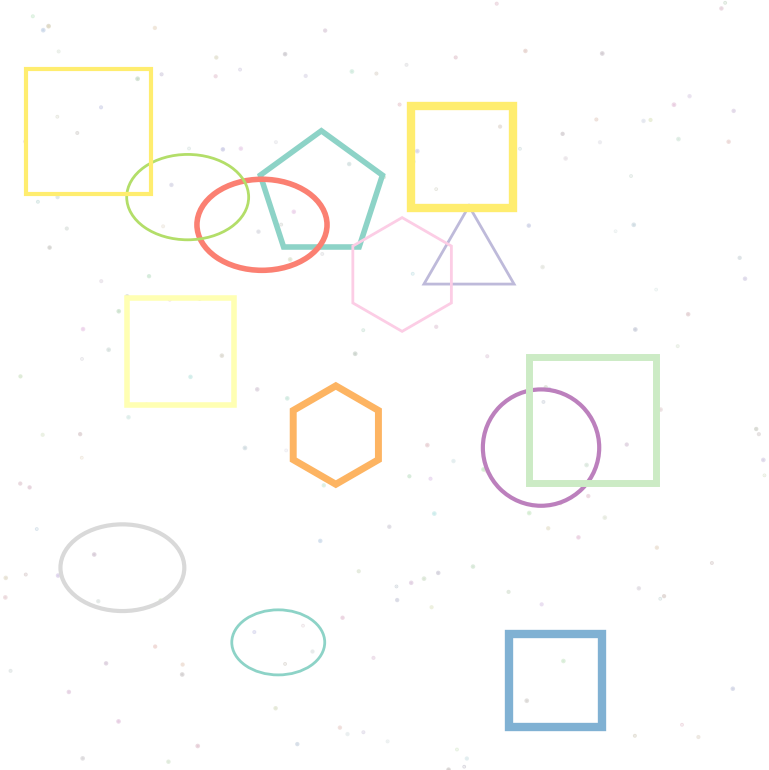[{"shape": "pentagon", "thickness": 2, "radius": 0.42, "center": [0.417, 0.747]}, {"shape": "oval", "thickness": 1, "radius": 0.3, "center": [0.361, 0.166]}, {"shape": "square", "thickness": 2, "radius": 0.35, "center": [0.235, 0.544]}, {"shape": "triangle", "thickness": 1, "radius": 0.34, "center": [0.609, 0.665]}, {"shape": "oval", "thickness": 2, "radius": 0.42, "center": [0.34, 0.708]}, {"shape": "square", "thickness": 3, "radius": 0.3, "center": [0.721, 0.116]}, {"shape": "hexagon", "thickness": 2.5, "radius": 0.32, "center": [0.436, 0.435]}, {"shape": "oval", "thickness": 1, "radius": 0.4, "center": [0.244, 0.744]}, {"shape": "hexagon", "thickness": 1, "radius": 0.37, "center": [0.522, 0.644]}, {"shape": "oval", "thickness": 1.5, "radius": 0.4, "center": [0.159, 0.263]}, {"shape": "circle", "thickness": 1.5, "radius": 0.38, "center": [0.703, 0.419]}, {"shape": "square", "thickness": 2.5, "radius": 0.41, "center": [0.769, 0.455]}, {"shape": "square", "thickness": 3, "radius": 0.33, "center": [0.6, 0.796]}, {"shape": "square", "thickness": 1.5, "radius": 0.41, "center": [0.115, 0.829]}]